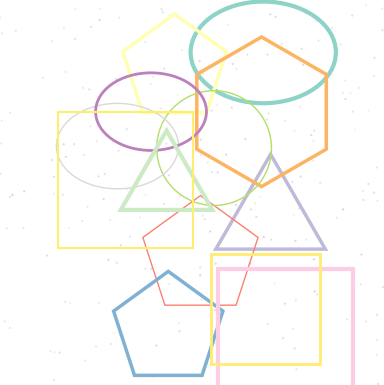[{"shape": "oval", "thickness": 3, "radius": 0.94, "center": [0.684, 0.864]}, {"shape": "pentagon", "thickness": 2.5, "radius": 0.71, "center": [0.454, 0.822]}, {"shape": "triangle", "thickness": 2.5, "radius": 0.82, "center": [0.703, 0.435]}, {"shape": "pentagon", "thickness": 1, "radius": 0.79, "center": [0.521, 0.335]}, {"shape": "pentagon", "thickness": 2.5, "radius": 0.75, "center": [0.437, 0.146]}, {"shape": "hexagon", "thickness": 2.5, "radius": 0.97, "center": [0.679, 0.71]}, {"shape": "circle", "thickness": 1, "radius": 0.75, "center": [0.556, 0.615]}, {"shape": "square", "thickness": 3, "radius": 0.88, "center": [0.743, 0.126]}, {"shape": "oval", "thickness": 1, "radius": 0.79, "center": [0.305, 0.62]}, {"shape": "oval", "thickness": 2, "radius": 0.72, "center": [0.392, 0.71]}, {"shape": "triangle", "thickness": 3, "radius": 0.69, "center": [0.433, 0.523]}, {"shape": "square", "thickness": 2, "radius": 0.71, "center": [0.69, 0.197]}, {"shape": "square", "thickness": 1.5, "radius": 0.88, "center": [0.326, 0.532]}]